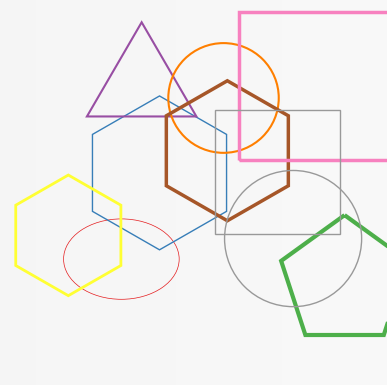[{"shape": "oval", "thickness": 0.5, "radius": 0.75, "center": [0.313, 0.327]}, {"shape": "hexagon", "thickness": 1, "radius": 1.0, "center": [0.412, 0.551]}, {"shape": "pentagon", "thickness": 3, "radius": 0.86, "center": [0.889, 0.269]}, {"shape": "triangle", "thickness": 1.5, "radius": 0.82, "center": [0.366, 0.779]}, {"shape": "circle", "thickness": 1.5, "radius": 0.71, "center": [0.577, 0.746]}, {"shape": "hexagon", "thickness": 2, "radius": 0.78, "center": [0.176, 0.389]}, {"shape": "hexagon", "thickness": 2.5, "radius": 0.91, "center": [0.587, 0.608]}, {"shape": "square", "thickness": 2.5, "radius": 0.96, "center": [0.81, 0.777]}, {"shape": "square", "thickness": 1, "radius": 0.81, "center": [0.715, 0.553]}, {"shape": "circle", "thickness": 1, "radius": 0.88, "center": [0.756, 0.38]}]